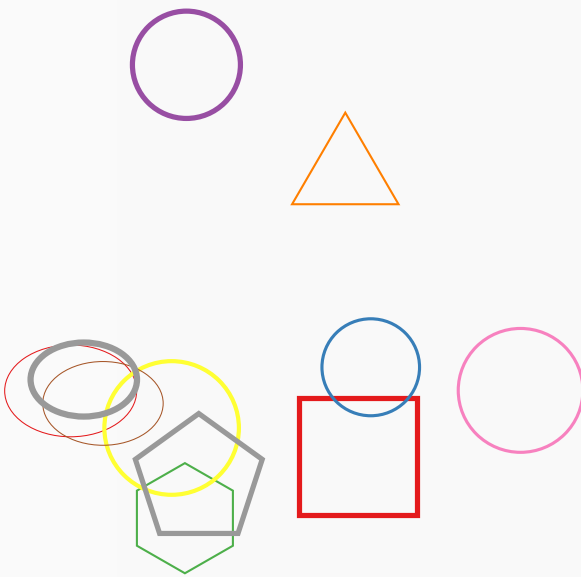[{"shape": "square", "thickness": 2.5, "radius": 0.51, "center": [0.616, 0.209]}, {"shape": "oval", "thickness": 0.5, "radius": 0.57, "center": [0.122, 0.322]}, {"shape": "circle", "thickness": 1.5, "radius": 0.42, "center": [0.638, 0.363]}, {"shape": "hexagon", "thickness": 1, "radius": 0.48, "center": [0.318, 0.102]}, {"shape": "circle", "thickness": 2.5, "radius": 0.46, "center": [0.321, 0.887]}, {"shape": "triangle", "thickness": 1, "radius": 0.53, "center": [0.594, 0.698]}, {"shape": "circle", "thickness": 2, "radius": 0.58, "center": [0.295, 0.258]}, {"shape": "oval", "thickness": 0.5, "radius": 0.52, "center": [0.177, 0.301]}, {"shape": "circle", "thickness": 1.5, "radius": 0.54, "center": [0.896, 0.323]}, {"shape": "pentagon", "thickness": 2.5, "radius": 0.57, "center": [0.342, 0.168]}, {"shape": "oval", "thickness": 3, "radius": 0.46, "center": [0.144, 0.342]}]